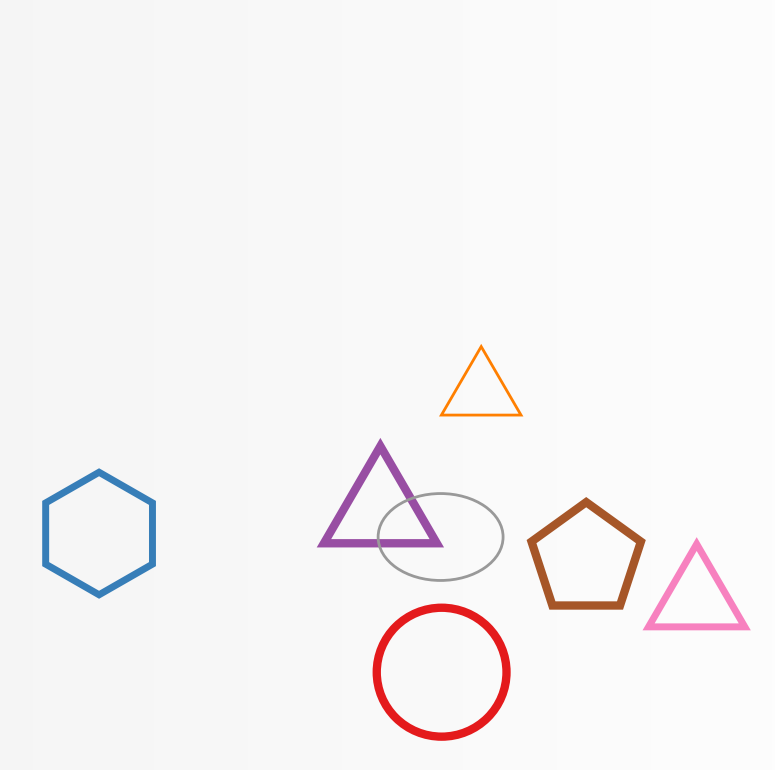[{"shape": "circle", "thickness": 3, "radius": 0.42, "center": [0.57, 0.127]}, {"shape": "hexagon", "thickness": 2.5, "radius": 0.4, "center": [0.128, 0.307]}, {"shape": "triangle", "thickness": 3, "radius": 0.42, "center": [0.491, 0.336]}, {"shape": "triangle", "thickness": 1, "radius": 0.3, "center": [0.621, 0.491]}, {"shape": "pentagon", "thickness": 3, "radius": 0.37, "center": [0.756, 0.274]}, {"shape": "triangle", "thickness": 2.5, "radius": 0.36, "center": [0.899, 0.222]}, {"shape": "oval", "thickness": 1, "radius": 0.4, "center": [0.569, 0.303]}]